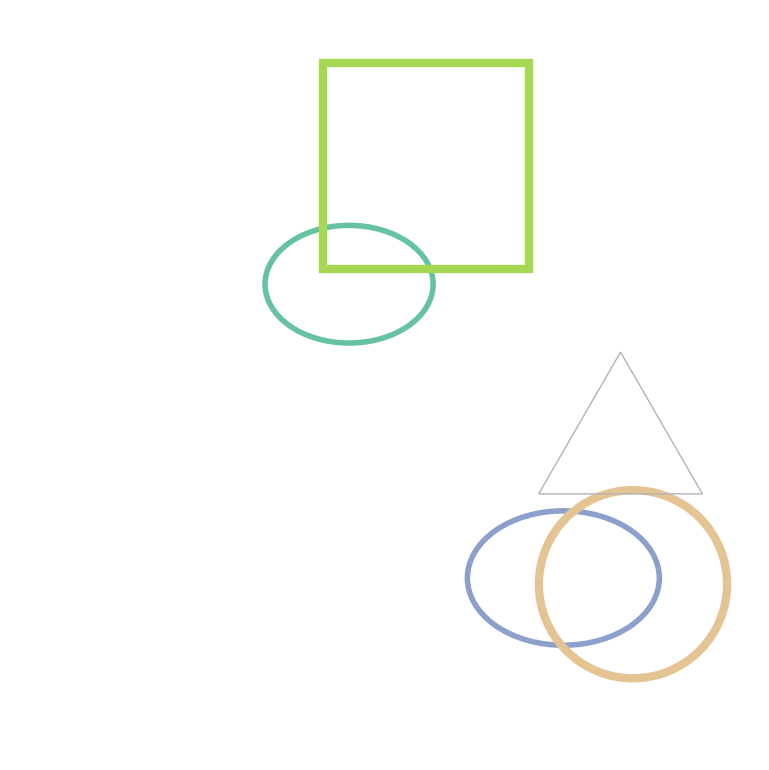[{"shape": "oval", "thickness": 2, "radius": 0.55, "center": [0.453, 0.631]}, {"shape": "oval", "thickness": 2, "radius": 0.62, "center": [0.732, 0.249]}, {"shape": "square", "thickness": 3, "radius": 0.67, "center": [0.553, 0.784]}, {"shape": "circle", "thickness": 3, "radius": 0.61, "center": [0.822, 0.241]}, {"shape": "triangle", "thickness": 0.5, "radius": 0.61, "center": [0.806, 0.42]}]